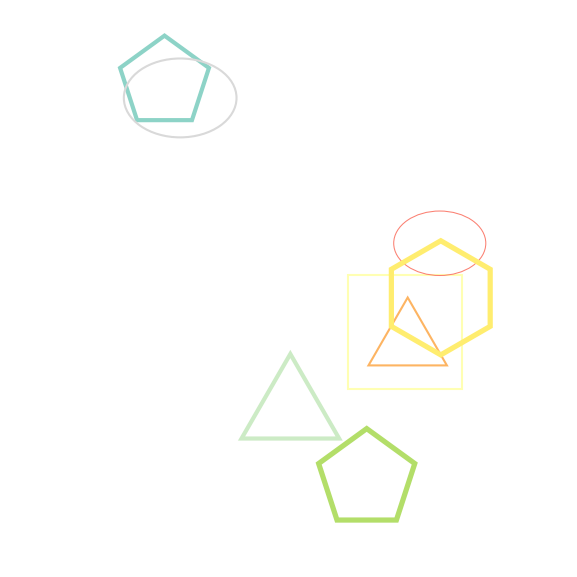[{"shape": "pentagon", "thickness": 2, "radius": 0.4, "center": [0.285, 0.857]}, {"shape": "square", "thickness": 1, "radius": 0.49, "center": [0.701, 0.425]}, {"shape": "oval", "thickness": 0.5, "radius": 0.4, "center": [0.761, 0.578]}, {"shape": "triangle", "thickness": 1, "radius": 0.39, "center": [0.706, 0.406]}, {"shape": "pentagon", "thickness": 2.5, "radius": 0.44, "center": [0.635, 0.169]}, {"shape": "oval", "thickness": 1, "radius": 0.49, "center": [0.312, 0.83]}, {"shape": "triangle", "thickness": 2, "radius": 0.49, "center": [0.503, 0.289]}, {"shape": "hexagon", "thickness": 2.5, "radius": 0.49, "center": [0.763, 0.483]}]